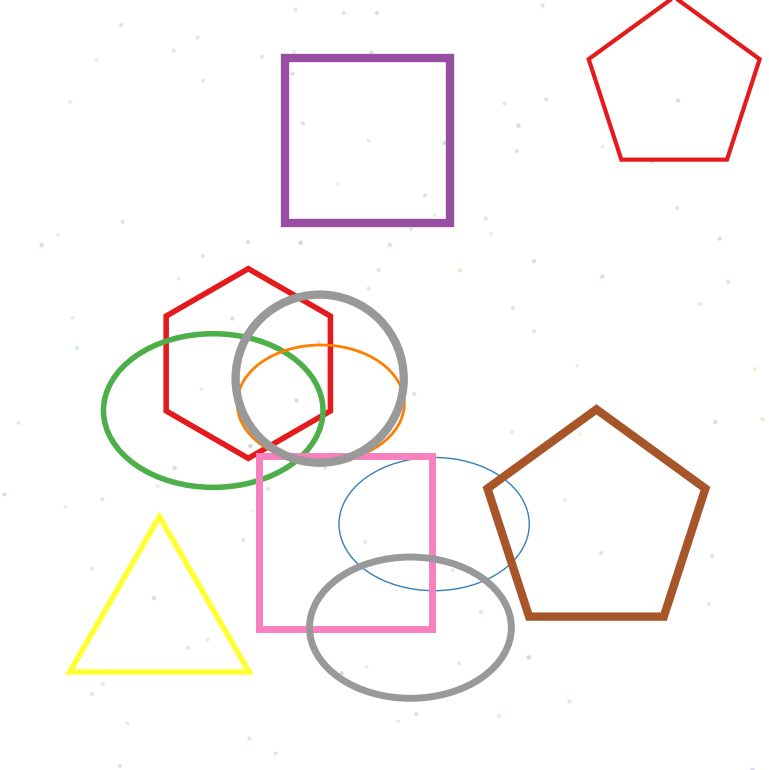[{"shape": "hexagon", "thickness": 2, "radius": 0.62, "center": [0.322, 0.528]}, {"shape": "pentagon", "thickness": 1.5, "radius": 0.58, "center": [0.876, 0.887]}, {"shape": "oval", "thickness": 0.5, "radius": 0.62, "center": [0.564, 0.319]}, {"shape": "oval", "thickness": 2, "radius": 0.71, "center": [0.277, 0.467]}, {"shape": "square", "thickness": 3, "radius": 0.53, "center": [0.477, 0.818]}, {"shape": "oval", "thickness": 1, "radius": 0.54, "center": [0.417, 0.476]}, {"shape": "triangle", "thickness": 2, "radius": 0.67, "center": [0.207, 0.195]}, {"shape": "pentagon", "thickness": 3, "radius": 0.74, "center": [0.775, 0.32]}, {"shape": "square", "thickness": 2.5, "radius": 0.56, "center": [0.449, 0.295]}, {"shape": "circle", "thickness": 3, "radius": 0.55, "center": [0.415, 0.508]}, {"shape": "oval", "thickness": 2.5, "radius": 0.66, "center": [0.533, 0.185]}]